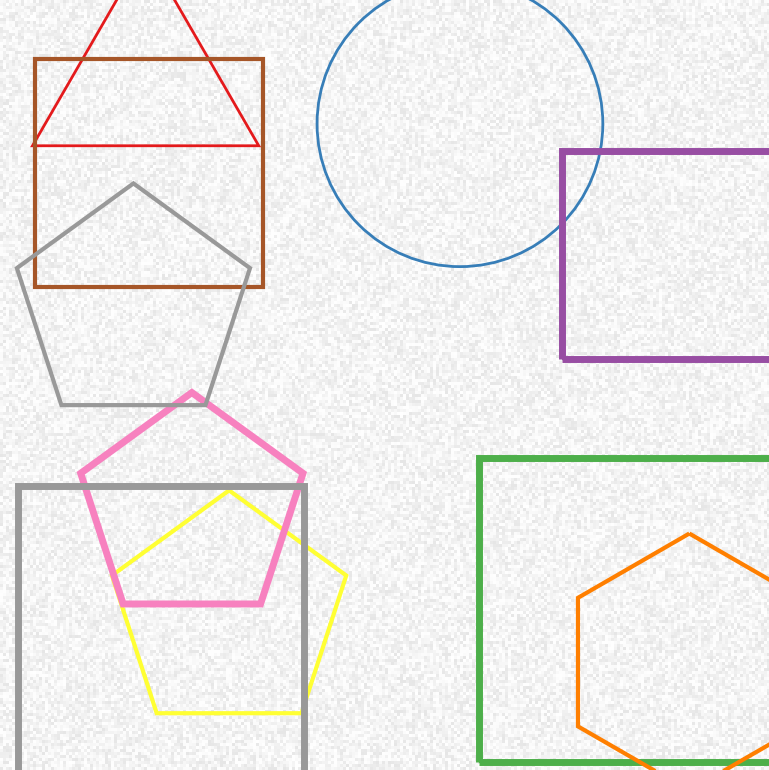[{"shape": "triangle", "thickness": 1, "radius": 0.85, "center": [0.189, 0.896]}, {"shape": "circle", "thickness": 1, "radius": 0.93, "center": [0.597, 0.839]}, {"shape": "square", "thickness": 2.5, "radius": 0.99, "center": [0.82, 0.208]}, {"shape": "square", "thickness": 2.5, "radius": 0.68, "center": [0.865, 0.669]}, {"shape": "hexagon", "thickness": 1.5, "radius": 0.83, "center": [0.895, 0.14]}, {"shape": "pentagon", "thickness": 1.5, "radius": 0.8, "center": [0.298, 0.203]}, {"shape": "square", "thickness": 1.5, "radius": 0.74, "center": [0.194, 0.775]}, {"shape": "pentagon", "thickness": 2.5, "radius": 0.76, "center": [0.249, 0.338]}, {"shape": "square", "thickness": 2.5, "radius": 0.93, "center": [0.209, 0.183]}, {"shape": "pentagon", "thickness": 1.5, "radius": 0.8, "center": [0.173, 0.603]}]